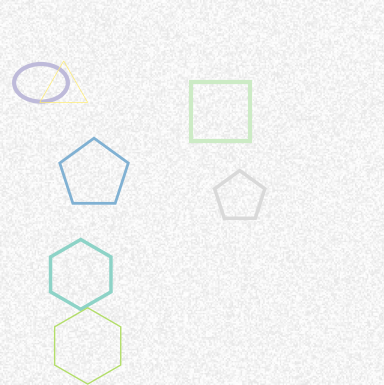[{"shape": "hexagon", "thickness": 2.5, "radius": 0.45, "center": [0.21, 0.287]}, {"shape": "oval", "thickness": 3, "radius": 0.35, "center": [0.106, 0.785]}, {"shape": "pentagon", "thickness": 2, "radius": 0.47, "center": [0.244, 0.548]}, {"shape": "hexagon", "thickness": 1, "radius": 0.5, "center": [0.228, 0.102]}, {"shape": "pentagon", "thickness": 2.5, "radius": 0.34, "center": [0.623, 0.488]}, {"shape": "square", "thickness": 3, "radius": 0.38, "center": [0.574, 0.711]}, {"shape": "triangle", "thickness": 0.5, "radius": 0.36, "center": [0.165, 0.77]}]